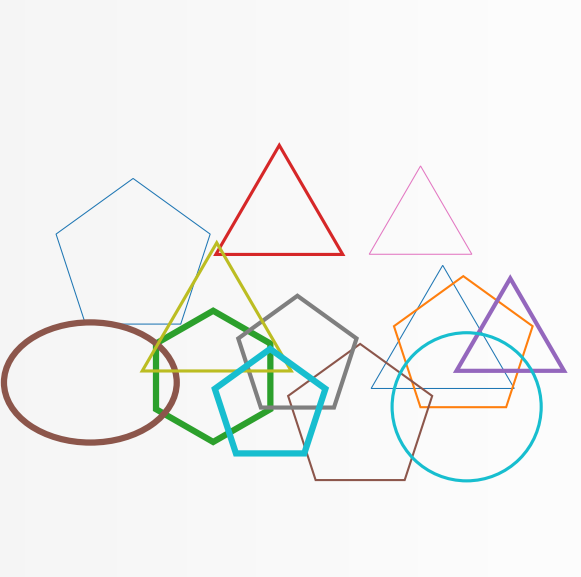[{"shape": "triangle", "thickness": 0.5, "radius": 0.71, "center": [0.762, 0.398]}, {"shape": "pentagon", "thickness": 0.5, "radius": 0.7, "center": [0.229, 0.551]}, {"shape": "pentagon", "thickness": 1, "radius": 0.63, "center": [0.797, 0.396]}, {"shape": "hexagon", "thickness": 3, "radius": 0.57, "center": [0.367, 0.347]}, {"shape": "triangle", "thickness": 1.5, "radius": 0.63, "center": [0.48, 0.622]}, {"shape": "triangle", "thickness": 2, "radius": 0.53, "center": [0.878, 0.41]}, {"shape": "oval", "thickness": 3, "radius": 0.74, "center": [0.155, 0.337]}, {"shape": "pentagon", "thickness": 1, "radius": 0.65, "center": [0.62, 0.273]}, {"shape": "triangle", "thickness": 0.5, "radius": 0.51, "center": [0.724, 0.61]}, {"shape": "pentagon", "thickness": 2, "radius": 0.53, "center": [0.512, 0.38]}, {"shape": "triangle", "thickness": 1.5, "radius": 0.74, "center": [0.373, 0.431]}, {"shape": "circle", "thickness": 1.5, "radius": 0.64, "center": [0.803, 0.295]}, {"shape": "pentagon", "thickness": 3, "radius": 0.5, "center": [0.465, 0.295]}]